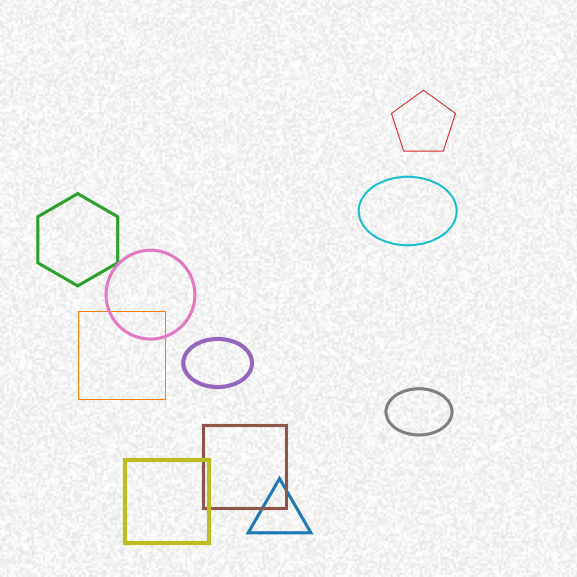[{"shape": "triangle", "thickness": 1.5, "radius": 0.31, "center": [0.484, 0.108]}, {"shape": "square", "thickness": 0.5, "radius": 0.38, "center": [0.21, 0.385]}, {"shape": "hexagon", "thickness": 1.5, "radius": 0.4, "center": [0.135, 0.584]}, {"shape": "pentagon", "thickness": 0.5, "radius": 0.29, "center": [0.733, 0.785]}, {"shape": "oval", "thickness": 2, "radius": 0.3, "center": [0.377, 0.371]}, {"shape": "square", "thickness": 1.5, "radius": 0.36, "center": [0.423, 0.192]}, {"shape": "circle", "thickness": 1.5, "radius": 0.38, "center": [0.261, 0.489]}, {"shape": "oval", "thickness": 1.5, "radius": 0.29, "center": [0.726, 0.286]}, {"shape": "square", "thickness": 2, "radius": 0.36, "center": [0.289, 0.131]}, {"shape": "oval", "thickness": 1, "radius": 0.42, "center": [0.706, 0.634]}]